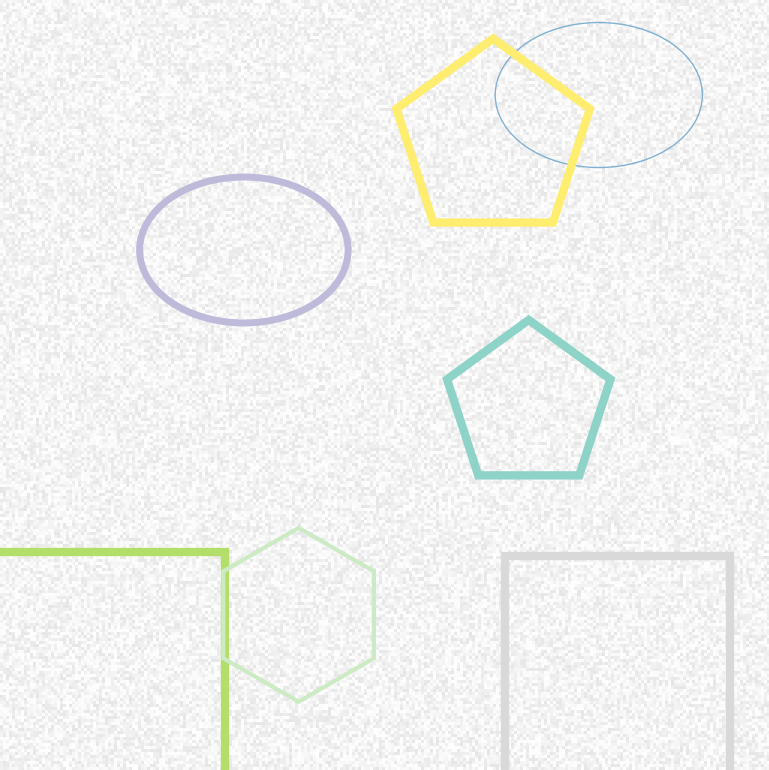[{"shape": "pentagon", "thickness": 3, "radius": 0.56, "center": [0.687, 0.473]}, {"shape": "oval", "thickness": 2.5, "radius": 0.68, "center": [0.317, 0.675]}, {"shape": "oval", "thickness": 0.5, "radius": 0.67, "center": [0.778, 0.877]}, {"shape": "square", "thickness": 3, "radius": 0.74, "center": [0.145, 0.135]}, {"shape": "square", "thickness": 3, "radius": 0.73, "center": [0.802, 0.132]}, {"shape": "hexagon", "thickness": 1.5, "radius": 0.56, "center": [0.388, 0.202]}, {"shape": "pentagon", "thickness": 3, "radius": 0.66, "center": [0.64, 0.818]}]